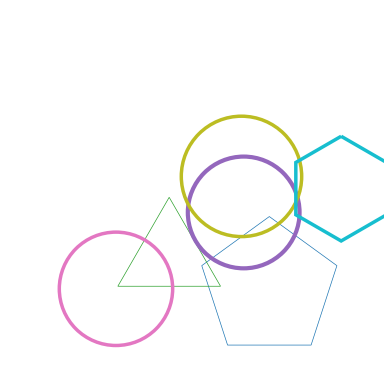[{"shape": "pentagon", "thickness": 0.5, "radius": 0.92, "center": [0.7, 0.253]}, {"shape": "triangle", "thickness": 0.5, "radius": 0.77, "center": [0.439, 0.334]}, {"shape": "circle", "thickness": 3, "radius": 0.73, "center": [0.633, 0.448]}, {"shape": "circle", "thickness": 2.5, "radius": 0.74, "center": [0.301, 0.25]}, {"shape": "circle", "thickness": 2.5, "radius": 0.78, "center": [0.627, 0.542]}, {"shape": "hexagon", "thickness": 2.5, "radius": 0.68, "center": [0.886, 0.51]}]